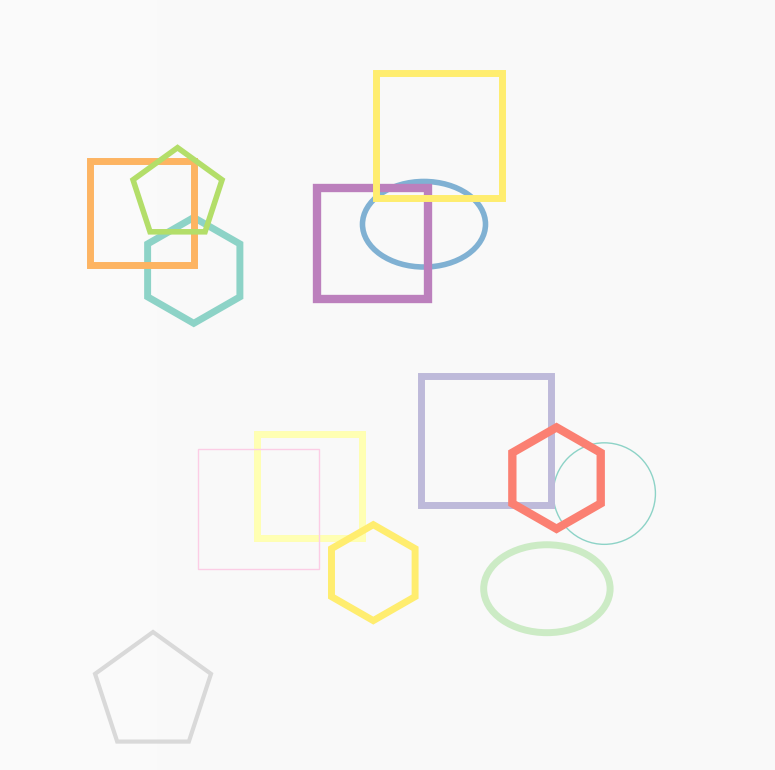[{"shape": "hexagon", "thickness": 2.5, "radius": 0.34, "center": [0.25, 0.649]}, {"shape": "circle", "thickness": 0.5, "radius": 0.33, "center": [0.78, 0.359]}, {"shape": "square", "thickness": 2.5, "radius": 0.34, "center": [0.399, 0.369]}, {"shape": "square", "thickness": 2.5, "radius": 0.42, "center": [0.627, 0.428]}, {"shape": "hexagon", "thickness": 3, "radius": 0.33, "center": [0.718, 0.379]}, {"shape": "oval", "thickness": 2, "radius": 0.4, "center": [0.547, 0.709]}, {"shape": "square", "thickness": 2.5, "radius": 0.34, "center": [0.183, 0.723]}, {"shape": "pentagon", "thickness": 2, "radius": 0.3, "center": [0.229, 0.748]}, {"shape": "square", "thickness": 0.5, "radius": 0.39, "center": [0.334, 0.339]}, {"shape": "pentagon", "thickness": 1.5, "radius": 0.39, "center": [0.197, 0.101]}, {"shape": "square", "thickness": 3, "radius": 0.36, "center": [0.481, 0.684]}, {"shape": "oval", "thickness": 2.5, "radius": 0.41, "center": [0.706, 0.235]}, {"shape": "hexagon", "thickness": 2.5, "radius": 0.31, "center": [0.482, 0.256]}, {"shape": "square", "thickness": 2.5, "radius": 0.41, "center": [0.567, 0.824]}]